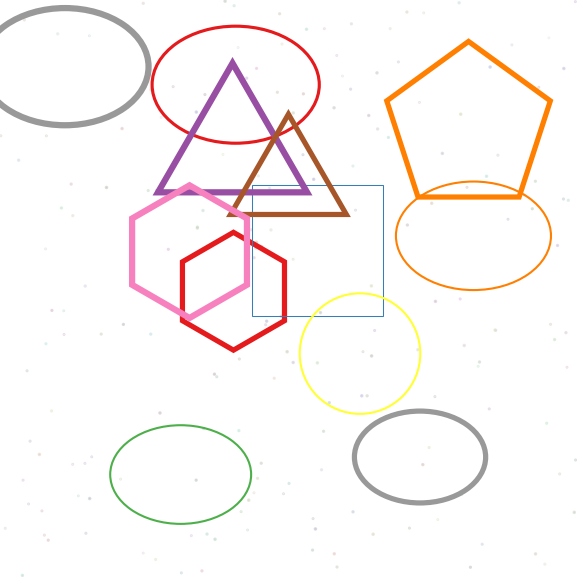[{"shape": "hexagon", "thickness": 2.5, "radius": 0.51, "center": [0.404, 0.495]}, {"shape": "oval", "thickness": 1.5, "radius": 0.72, "center": [0.408, 0.852]}, {"shape": "square", "thickness": 0.5, "radius": 0.57, "center": [0.55, 0.566]}, {"shape": "oval", "thickness": 1, "radius": 0.61, "center": [0.313, 0.177]}, {"shape": "triangle", "thickness": 3, "radius": 0.75, "center": [0.403, 0.741]}, {"shape": "pentagon", "thickness": 2.5, "radius": 0.74, "center": [0.811, 0.778]}, {"shape": "oval", "thickness": 1, "radius": 0.67, "center": [0.82, 0.591]}, {"shape": "circle", "thickness": 1, "radius": 0.52, "center": [0.623, 0.387]}, {"shape": "triangle", "thickness": 2.5, "radius": 0.58, "center": [0.499, 0.686]}, {"shape": "hexagon", "thickness": 3, "radius": 0.57, "center": [0.328, 0.563]}, {"shape": "oval", "thickness": 2.5, "radius": 0.57, "center": [0.727, 0.208]}, {"shape": "oval", "thickness": 3, "radius": 0.72, "center": [0.112, 0.884]}]